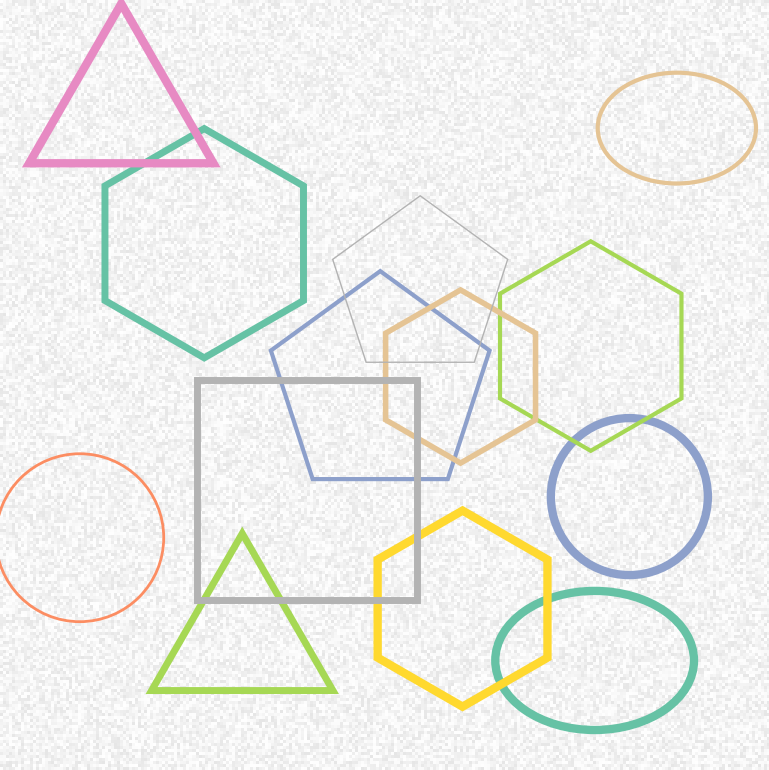[{"shape": "oval", "thickness": 3, "radius": 0.65, "center": [0.772, 0.142]}, {"shape": "hexagon", "thickness": 2.5, "radius": 0.74, "center": [0.265, 0.684]}, {"shape": "circle", "thickness": 1, "radius": 0.55, "center": [0.104, 0.302]}, {"shape": "circle", "thickness": 3, "radius": 0.51, "center": [0.817, 0.355]}, {"shape": "pentagon", "thickness": 1.5, "radius": 0.75, "center": [0.494, 0.499]}, {"shape": "triangle", "thickness": 3, "radius": 0.69, "center": [0.158, 0.857]}, {"shape": "triangle", "thickness": 2.5, "radius": 0.68, "center": [0.315, 0.171]}, {"shape": "hexagon", "thickness": 1.5, "radius": 0.68, "center": [0.767, 0.551]}, {"shape": "hexagon", "thickness": 3, "radius": 0.64, "center": [0.601, 0.21]}, {"shape": "oval", "thickness": 1.5, "radius": 0.51, "center": [0.879, 0.834]}, {"shape": "hexagon", "thickness": 2, "radius": 0.56, "center": [0.598, 0.511]}, {"shape": "square", "thickness": 2.5, "radius": 0.71, "center": [0.399, 0.363]}, {"shape": "pentagon", "thickness": 0.5, "radius": 0.6, "center": [0.546, 0.626]}]